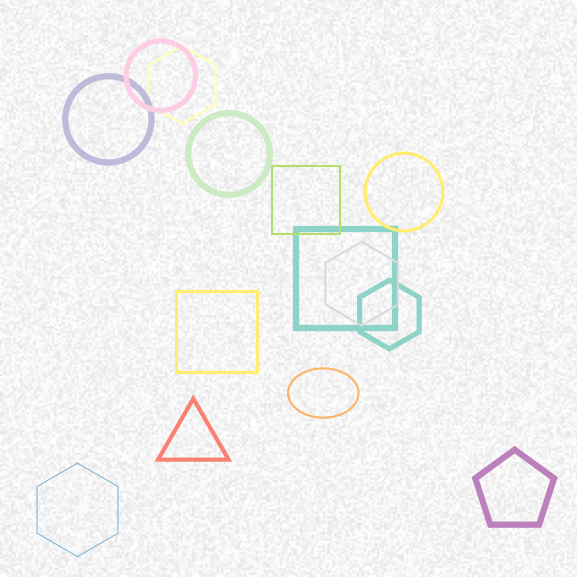[{"shape": "hexagon", "thickness": 2.5, "radius": 0.3, "center": [0.674, 0.455]}, {"shape": "square", "thickness": 3, "radius": 0.43, "center": [0.598, 0.517]}, {"shape": "hexagon", "thickness": 1, "radius": 0.34, "center": [0.315, 0.852]}, {"shape": "circle", "thickness": 3, "radius": 0.37, "center": [0.188, 0.792]}, {"shape": "triangle", "thickness": 2, "radius": 0.35, "center": [0.335, 0.238]}, {"shape": "hexagon", "thickness": 0.5, "radius": 0.4, "center": [0.134, 0.116]}, {"shape": "oval", "thickness": 1, "radius": 0.3, "center": [0.56, 0.319]}, {"shape": "square", "thickness": 1, "radius": 0.29, "center": [0.53, 0.653]}, {"shape": "circle", "thickness": 2.5, "radius": 0.3, "center": [0.279, 0.868]}, {"shape": "hexagon", "thickness": 1, "radius": 0.36, "center": [0.626, 0.508]}, {"shape": "pentagon", "thickness": 3, "radius": 0.36, "center": [0.891, 0.149]}, {"shape": "circle", "thickness": 3, "radius": 0.35, "center": [0.397, 0.733]}, {"shape": "circle", "thickness": 1.5, "radius": 0.34, "center": [0.7, 0.667]}, {"shape": "square", "thickness": 1.5, "radius": 0.35, "center": [0.375, 0.425]}]